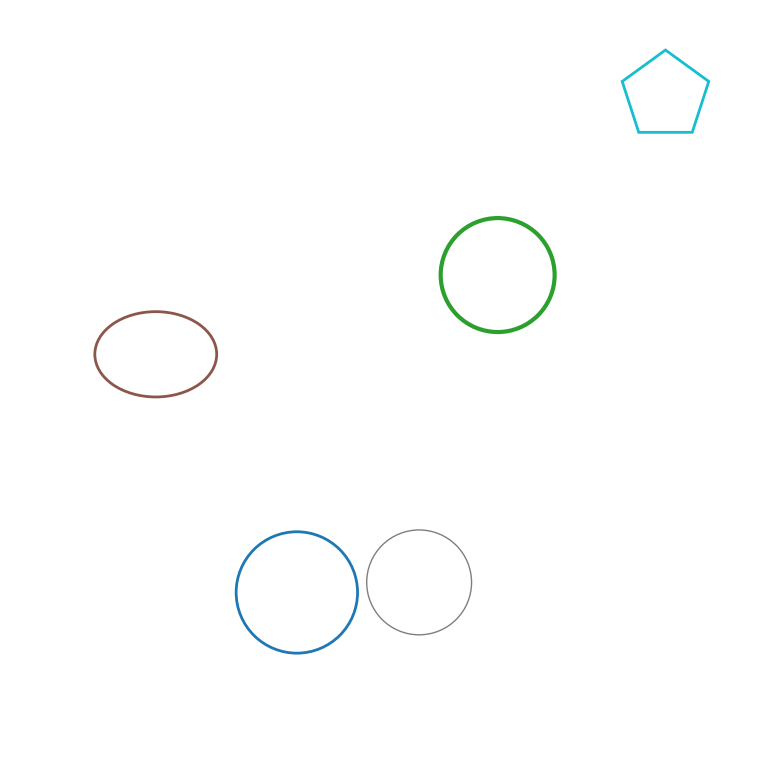[{"shape": "circle", "thickness": 1, "radius": 0.39, "center": [0.386, 0.231]}, {"shape": "circle", "thickness": 1.5, "radius": 0.37, "center": [0.646, 0.643]}, {"shape": "oval", "thickness": 1, "radius": 0.4, "center": [0.202, 0.54]}, {"shape": "circle", "thickness": 0.5, "radius": 0.34, "center": [0.544, 0.244]}, {"shape": "pentagon", "thickness": 1, "radius": 0.3, "center": [0.864, 0.876]}]